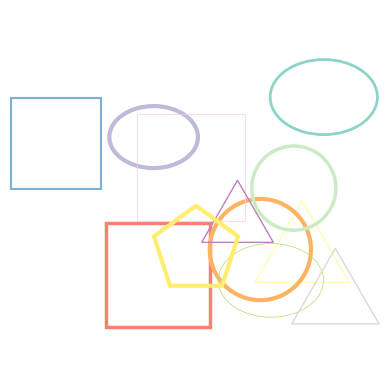[{"shape": "oval", "thickness": 2, "radius": 0.7, "center": [0.841, 0.748]}, {"shape": "triangle", "thickness": 1, "radius": 0.71, "center": [0.785, 0.337]}, {"shape": "oval", "thickness": 3, "radius": 0.58, "center": [0.399, 0.644]}, {"shape": "square", "thickness": 2.5, "radius": 0.68, "center": [0.411, 0.285]}, {"shape": "square", "thickness": 1.5, "radius": 0.59, "center": [0.145, 0.628]}, {"shape": "circle", "thickness": 3, "radius": 0.66, "center": [0.676, 0.352]}, {"shape": "oval", "thickness": 0.5, "radius": 0.68, "center": [0.704, 0.272]}, {"shape": "square", "thickness": 0.5, "radius": 0.7, "center": [0.496, 0.564]}, {"shape": "triangle", "thickness": 1, "radius": 0.65, "center": [0.871, 0.224]}, {"shape": "triangle", "thickness": 1, "radius": 0.54, "center": [0.617, 0.424]}, {"shape": "circle", "thickness": 2.5, "radius": 0.55, "center": [0.763, 0.511]}, {"shape": "pentagon", "thickness": 3, "radius": 0.57, "center": [0.509, 0.351]}]